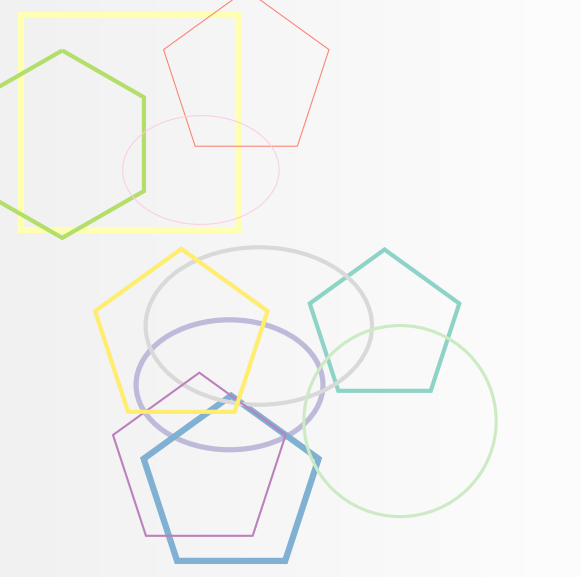[{"shape": "pentagon", "thickness": 2, "radius": 0.68, "center": [0.662, 0.432]}, {"shape": "square", "thickness": 3, "radius": 0.93, "center": [0.224, 0.787]}, {"shape": "oval", "thickness": 2.5, "radius": 0.8, "center": [0.395, 0.333]}, {"shape": "pentagon", "thickness": 0.5, "radius": 0.75, "center": [0.424, 0.867]}, {"shape": "pentagon", "thickness": 3, "radius": 0.79, "center": [0.398, 0.156]}, {"shape": "hexagon", "thickness": 2, "radius": 0.81, "center": [0.107, 0.749]}, {"shape": "oval", "thickness": 0.5, "radius": 0.67, "center": [0.346, 0.705]}, {"shape": "oval", "thickness": 2, "radius": 0.97, "center": [0.445, 0.435]}, {"shape": "pentagon", "thickness": 1, "radius": 0.78, "center": [0.343, 0.198]}, {"shape": "circle", "thickness": 1.5, "radius": 0.83, "center": [0.688, 0.27]}, {"shape": "pentagon", "thickness": 2, "radius": 0.78, "center": [0.312, 0.412]}]